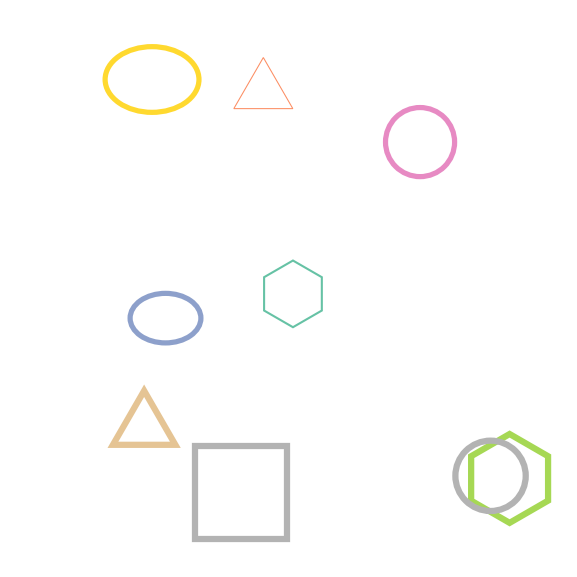[{"shape": "hexagon", "thickness": 1, "radius": 0.29, "center": [0.507, 0.49]}, {"shape": "triangle", "thickness": 0.5, "radius": 0.29, "center": [0.456, 0.841]}, {"shape": "oval", "thickness": 2.5, "radius": 0.31, "center": [0.287, 0.448]}, {"shape": "circle", "thickness": 2.5, "radius": 0.3, "center": [0.727, 0.753]}, {"shape": "hexagon", "thickness": 3, "radius": 0.38, "center": [0.882, 0.171]}, {"shape": "oval", "thickness": 2.5, "radius": 0.41, "center": [0.263, 0.861]}, {"shape": "triangle", "thickness": 3, "radius": 0.31, "center": [0.25, 0.26]}, {"shape": "square", "thickness": 3, "radius": 0.4, "center": [0.417, 0.147]}, {"shape": "circle", "thickness": 3, "radius": 0.3, "center": [0.849, 0.175]}]